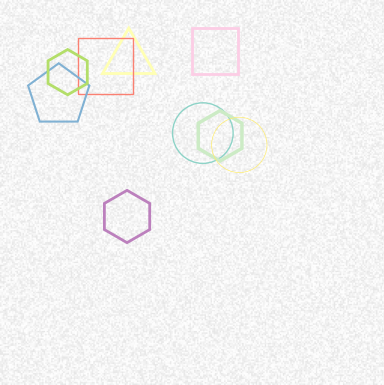[{"shape": "circle", "thickness": 1, "radius": 0.39, "center": [0.527, 0.654]}, {"shape": "triangle", "thickness": 2, "radius": 0.39, "center": [0.334, 0.848]}, {"shape": "square", "thickness": 1, "radius": 0.36, "center": [0.275, 0.829]}, {"shape": "pentagon", "thickness": 1.5, "radius": 0.42, "center": [0.153, 0.752]}, {"shape": "hexagon", "thickness": 2, "radius": 0.29, "center": [0.176, 0.813]}, {"shape": "square", "thickness": 2, "radius": 0.3, "center": [0.559, 0.868]}, {"shape": "hexagon", "thickness": 2, "radius": 0.34, "center": [0.33, 0.438]}, {"shape": "hexagon", "thickness": 2.5, "radius": 0.33, "center": [0.572, 0.647]}, {"shape": "circle", "thickness": 0.5, "radius": 0.36, "center": [0.622, 0.624]}]